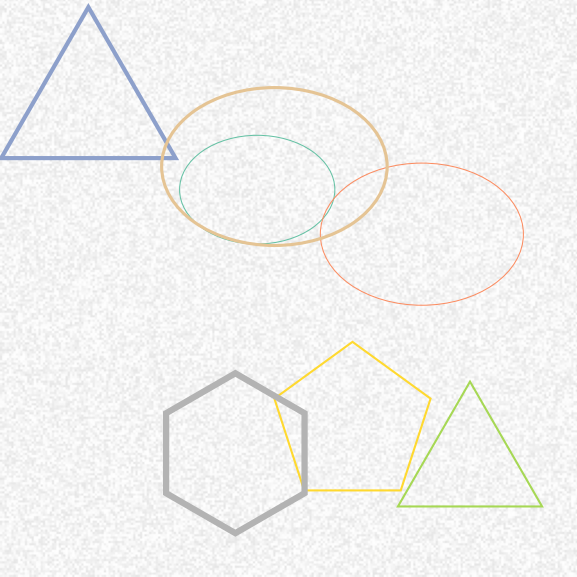[{"shape": "oval", "thickness": 0.5, "radius": 0.67, "center": [0.445, 0.671]}, {"shape": "oval", "thickness": 0.5, "radius": 0.88, "center": [0.731, 0.594]}, {"shape": "triangle", "thickness": 2, "radius": 0.87, "center": [0.153, 0.812]}, {"shape": "triangle", "thickness": 1, "radius": 0.72, "center": [0.814, 0.194]}, {"shape": "pentagon", "thickness": 1, "radius": 0.71, "center": [0.61, 0.265]}, {"shape": "oval", "thickness": 1.5, "radius": 0.98, "center": [0.475, 0.711]}, {"shape": "hexagon", "thickness": 3, "radius": 0.69, "center": [0.408, 0.214]}]